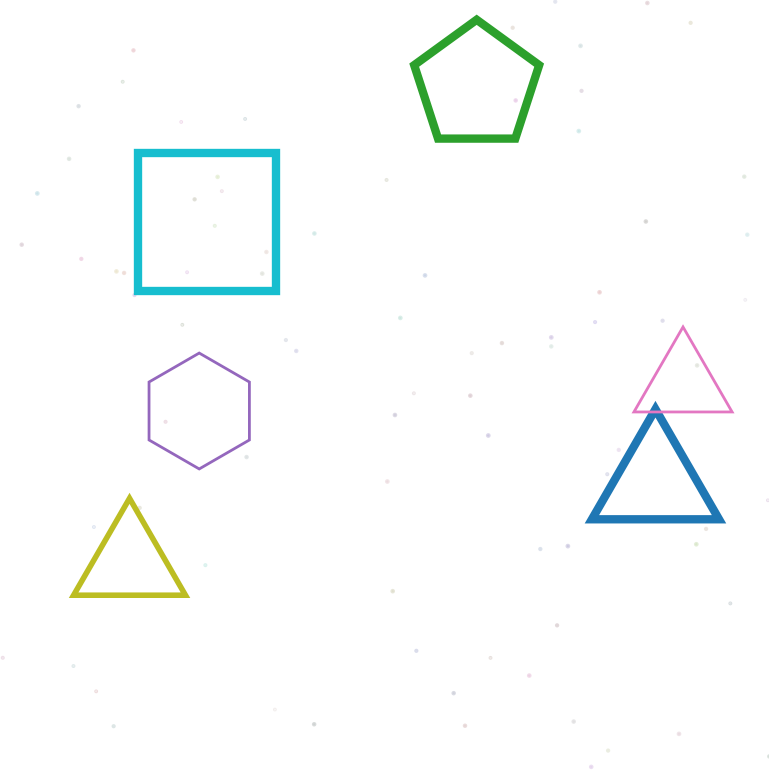[{"shape": "triangle", "thickness": 3, "radius": 0.48, "center": [0.851, 0.373]}, {"shape": "pentagon", "thickness": 3, "radius": 0.43, "center": [0.619, 0.889]}, {"shape": "hexagon", "thickness": 1, "radius": 0.38, "center": [0.259, 0.466]}, {"shape": "triangle", "thickness": 1, "radius": 0.37, "center": [0.887, 0.502]}, {"shape": "triangle", "thickness": 2, "radius": 0.42, "center": [0.168, 0.269]}, {"shape": "square", "thickness": 3, "radius": 0.45, "center": [0.268, 0.712]}]